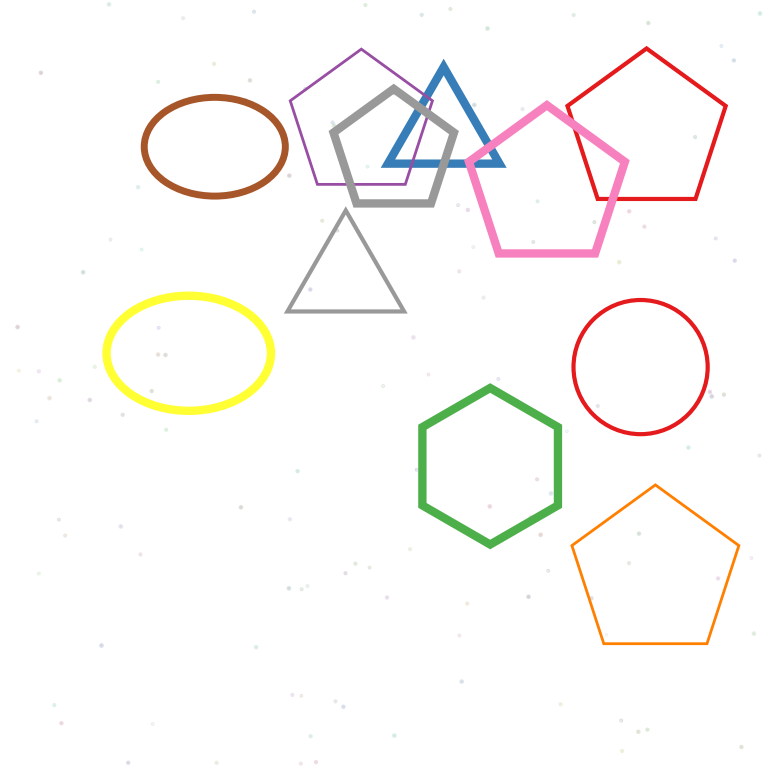[{"shape": "circle", "thickness": 1.5, "radius": 0.44, "center": [0.832, 0.523]}, {"shape": "pentagon", "thickness": 1.5, "radius": 0.54, "center": [0.84, 0.829]}, {"shape": "triangle", "thickness": 3, "radius": 0.42, "center": [0.576, 0.829]}, {"shape": "hexagon", "thickness": 3, "radius": 0.51, "center": [0.637, 0.394]}, {"shape": "pentagon", "thickness": 1, "radius": 0.49, "center": [0.469, 0.839]}, {"shape": "pentagon", "thickness": 1, "radius": 0.57, "center": [0.851, 0.256]}, {"shape": "oval", "thickness": 3, "radius": 0.53, "center": [0.245, 0.541]}, {"shape": "oval", "thickness": 2.5, "radius": 0.46, "center": [0.279, 0.809]}, {"shape": "pentagon", "thickness": 3, "radius": 0.53, "center": [0.71, 0.757]}, {"shape": "pentagon", "thickness": 3, "radius": 0.41, "center": [0.511, 0.802]}, {"shape": "triangle", "thickness": 1.5, "radius": 0.44, "center": [0.449, 0.639]}]